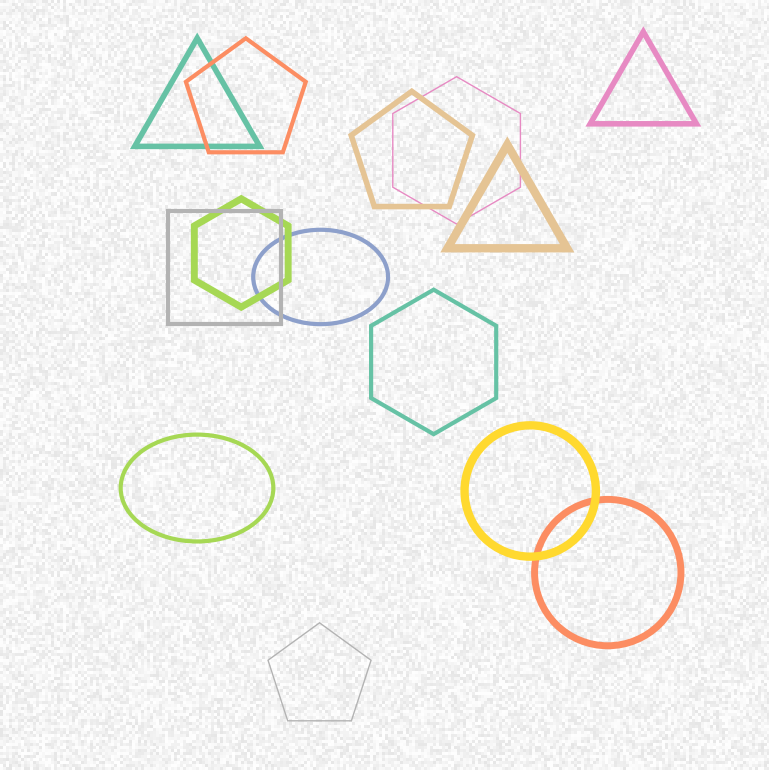[{"shape": "hexagon", "thickness": 1.5, "radius": 0.47, "center": [0.563, 0.53]}, {"shape": "triangle", "thickness": 2, "radius": 0.47, "center": [0.256, 0.857]}, {"shape": "circle", "thickness": 2.5, "radius": 0.48, "center": [0.789, 0.256]}, {"shape": "pentagon", "thickness": 1.5, "radius": 0.41, "center": [0.319, 0.868]}, {"shape": "oval", "thickness": 1.5, "radius": 0.44, "center": [0.416, 0.64]}, {"shape": "triangle", "thickness": 2, "radius": 0.4, "center": [0.836, 0.879]}, {"shape": "hexagon", "thickness": 0.5, "radius": 0.48, "center": [0.593, 0.805]}, {"shape": "hexagon", "thickness": 2.5, "radius": 0.35, "center": [0.313, 0.671]}, {"shape": "oval", "thickness": 1.5, "radius": 0.5, "center": [0.256, 0.366]}, {"shape": "circle", "thickness": 3, "radius": 0.43, "center": [0.689, 0.362]}, {"shape": "pentagon", "thickness": 2, "radius": 0.41, "center": [0.535, 0.799]}, {"shape": "triangle", "thickness": 3, "radius": 0.45, "center": [0.659, 0.722]}, {"shape": "square", "thickness": 1.5, "radius": 0.37, "center": [0.291, 0.652]}, {"shape": "pentagon", "thickness": 0.5, "radius": 0.35, "center": [0.415, 0.121]}]